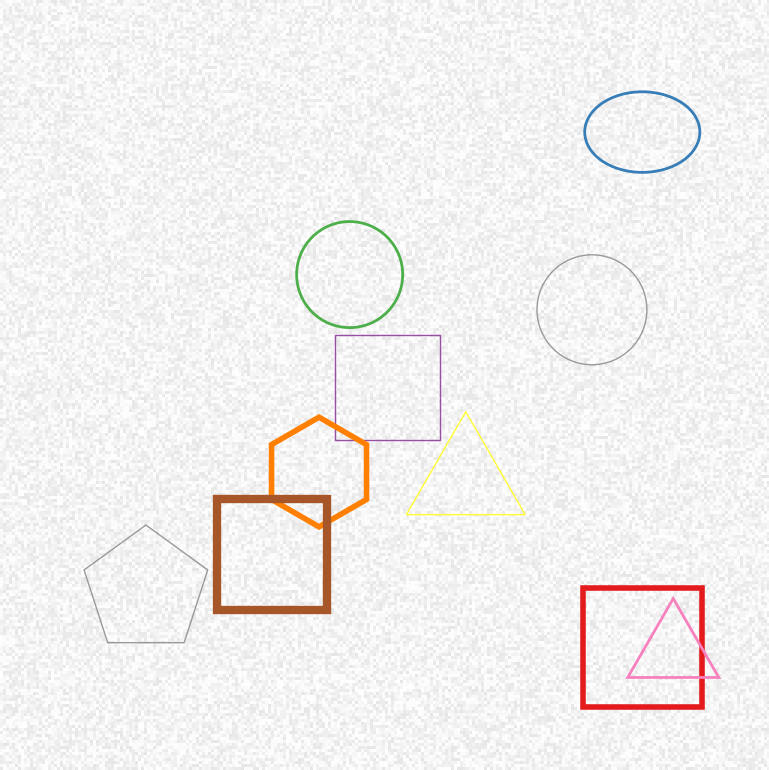[{"shape": "square", "thickness": 2, "radius": 0.39, "center": [0.834, 0.159]}, {"shape": "oval", "thickness": 1, "radius": 0.37, "center": [0.834, 0.828]}, {"shape": "circle", "thickness": 1, "radius": 0.34, "center": [0.454, 0.643]}, {"shape": "square", "thickness": 0.5, "radius": 0.34, "center": [0.503, 0.497]}, {"shape": "hexagon", "thickness": 2, "radius": 0.36, "center": [0.414, 0.387]}, {"shape": "triangle", "thickness": 0.5, "radius": 0.45, "center": [0.605, 0.376]}, {"shape": "square", "thickness": 3, "radius": 0.36, "center": [0.353, 0.28]}, {"shape": "triangle", "thickness": 1, "radius": 0.34, "center": [0.874, 0.154]}, {"shape": "pentagon", "thickness": 0.5, "radius": 0.42, "center": [0.189, 0.234]}, {"shape": "circle", "thickness": 0.5, "radius": 0.36, "center": [0.769, 0.598]}]